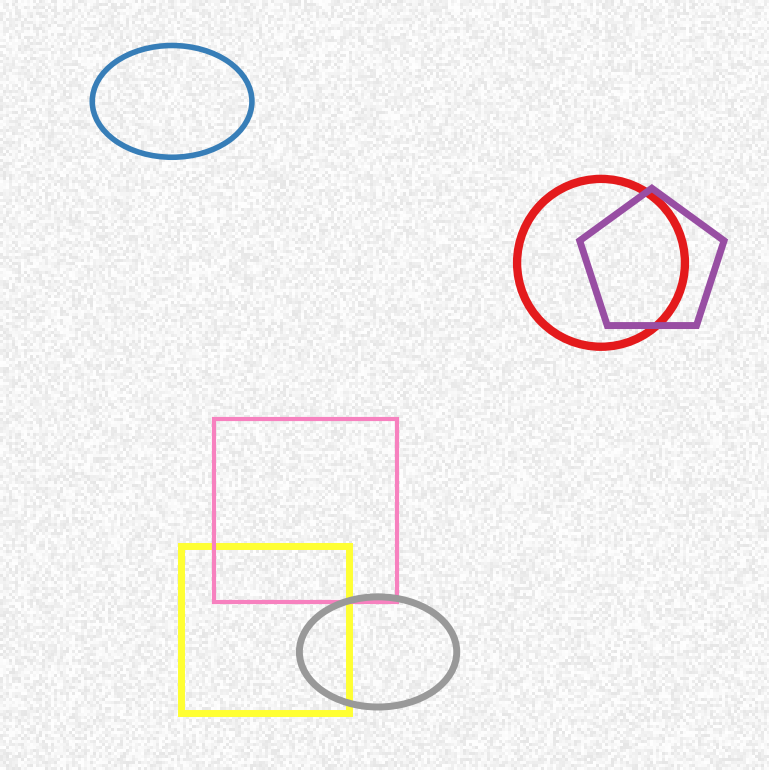[{"shape": "circle", "thickness": 3, "radius": 0.55, "center": [0.781, 0.659]}, {"shape": "oval", "thickness": 2, "radius": 0.52, "center": [0.224, 0.868]}, {"shape": "pentagon", "thickness": 2.5, "radius": 0.49, "center": [0.847, 0.657]}, {"shape": "square", "thickness": 2.5, "radius": 0.55, "center": [0.344, 0.182]}, {"shape": "square", "thickness": 1.5, "radius": 0.59, "center": [0.397, 0.337]}, {"shape": "oval", "thickness": 2.5, "radius": 0.51, "center": [0.491, 0.153]}]